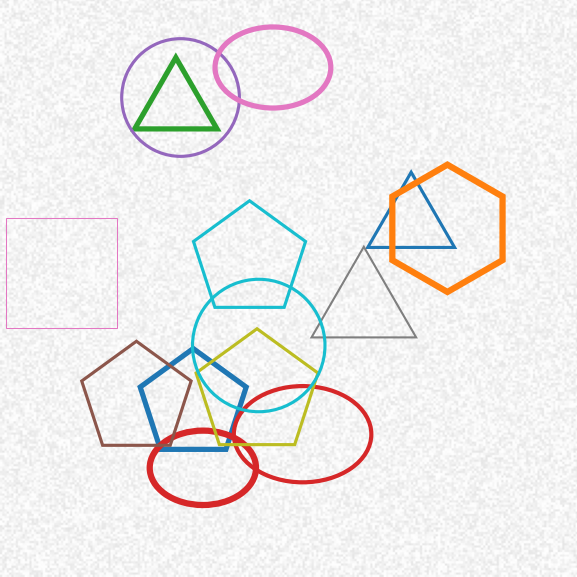[{"shape": "pentagon", "thickness": 2.5, "radius": 0.48, "center": [0.335, 0.299]}, {"shape": "triangle", "thickness": 1.5, "radius": 0.43, "center": [0.712, 0.614]}, {"shape": "hexagon", "thickness": 3, "radius": 0.55, "center": [0.775, 0.604]}, {"shape": "triangle", "thickness": 2.5, "radius": 0.41, "center": [0.304, 0.817]}, {"shape": "oval", "thickness": 3, "radius": 0.46, "center": [0.351, 0.189]}, {"shape": "oval", "thickness": 2, "radius": 0.6, "center": [0.524, 0.247]}, {"shape": "circle", "thickness": 1.5, "radius": 0.51, "center": [0.313, 0.83]}, {"shape": "pentagon", "thickness": 1.5, "radius": 0.5, "center": [0.236, 0.309]}, {"shape": "square", "thickness": 0.5, "radius": 0.48, "center": [0.107, 0.526]}, {"shape": "oval", "thickness": 2.5, "radius": 0.5, "center": [0.473, 0.882]}, {"shape": "triangle", "thickness": 1, "radius": 0.52, "center": [0.63, 0.467]}, {"shape": "pentagon", "thickness": 1.5, "radius": 0.55, "center": [0.445, 0.319]}, {"shape": "pentagon", "thickness": 1.5, "radius": 0.51, "center": [0.432, 0.549]}, {"shape": "circle", "thickness": 1.5, "radius": 0.57, "center": [0.448, 0.401]}]